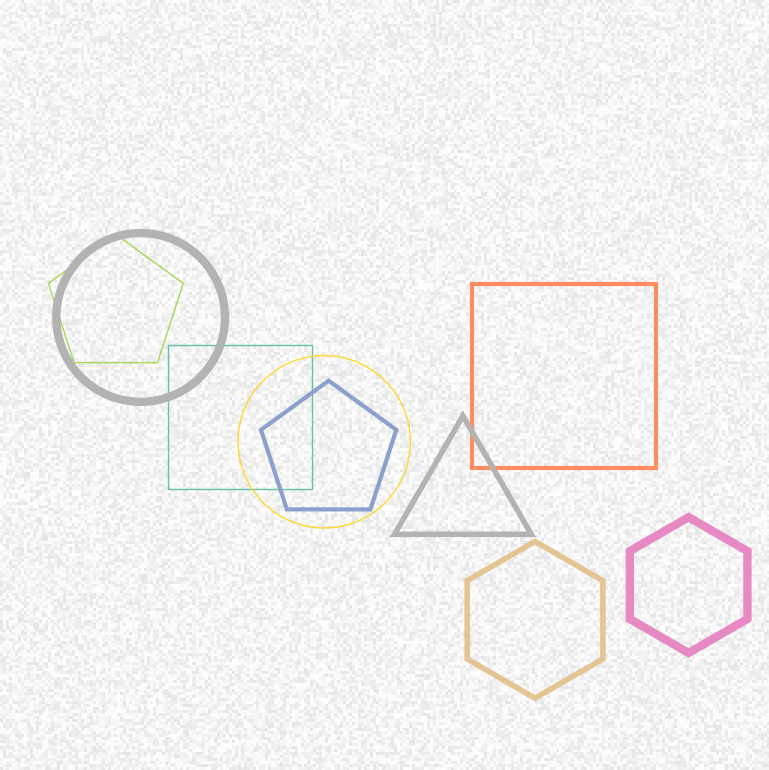[{"shape": "square", "thickness": 0.5, "radius": 0.47, "center": [0.312, 0.459]}, {"shape": "square", "thickness": 1.5, "radius": 0.6, "center": [0.733, 0.511]}, {"shape": "pentagon", "thickness": 1.5, "radius": 0.46, "center": [0.427, 0.413]}, {"shape": "hexagon", "thickness": 3, "radius": 0.44, "center": [0.894, 0.24]}, {"shape": "pentagon", "thickness": 0.5, "radius": 0.46, "center": [0.15, 0.604]}, {"shape": "circle", "thickness": 0.5, "radius": 0.56, "center": [0.421, 0.426]}, {"shape": "hexagon", "thickness": 2, "radius": 0.51, "center": [0.695, 0.195]}, {"shape": "circle", "thickness": 3, "radius": 0.55, "center": [0.183, 0.588]}, {"shape": "triangle", "thickness": 2, "radius": 0.51, "center": [0.601, 0.357]}]